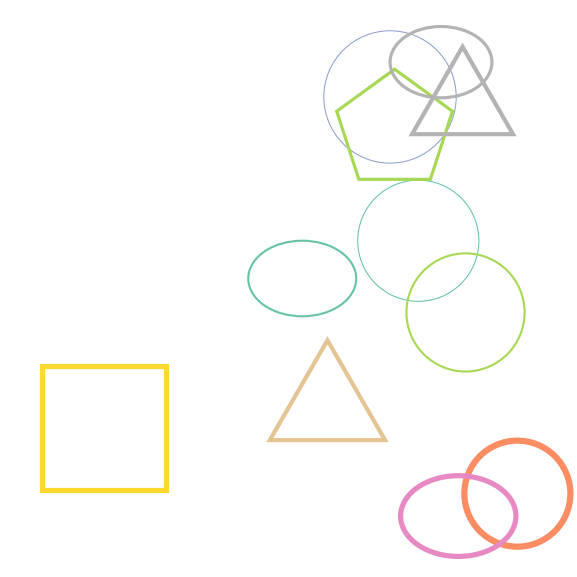[{"shape": "circle", "thickness": 0.5, "radius": 0.52, "center": [0.724, 0.582]}, {"shape": "oval", "thickness": 1, "radius": 0.47, "center": [0.523, 0.517]}, {"shape": "circle", "thickness": 3, "radius": 0.46, "center": [0.896, 0.144]}, {"shape": "circle", "thickness": 0.5, "radius": 0.57, "center": [0.675, 0.831]}, {"shape": "oval", "thickness": 2.5, "radius": 0.5, "center": [0.794, 0.106]}, {"shape": "pentagon", "thickness": 1.5, "radius": 0.53, "center": [0.683, 0.774]}, {"shape": "circle", "thickness": 1, "radius": 0.51, "center": [0.806, 0.458]}, {"shape": "square", "thickness": 2.5, "radius": 0.53, "center": [0.18, 0.258]}, {"shape": "triangle", "thickness": 2, "radius": 0.58, "center": [0.567, 0.295]}, {"shape": "oval", "thickness": 1.5, "radius": 0.44, "center": [0.764, 0.891]}, {"shape": "triangle", "thickness": 2, "radius": 0.5, "center": [0.801, 0.817]}]